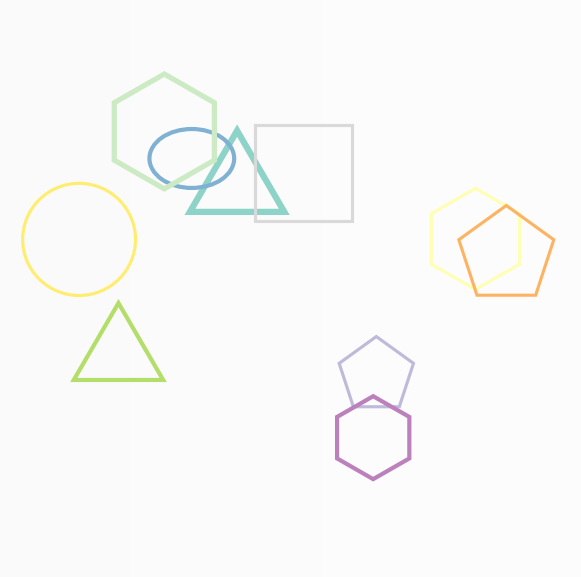[{"shape": "triangle", "thickness": 3, "radius": 0.47, "center": [0.408, 0.679]}, {"shape": "hexagon", "thickness": 1.5, "radius": 0.44, "center": [0.818, 0.585]}, {"shape": "pentagon", "thickness": 1.5, "radius": 0.34, "center": [0.647, 0.349]}, {"shape": "oval", "thickness": 2, "radius": 0.36, "center": [0.33, 0.725]}, {"shape": "pentagon", "thickness": 1.5, "radius": 0.43, "center": [0.871, 0.557]}, {"shape": "triangle", "thickness": 2, "radius": 0.44, "center": [0.204, 0.386]}, {"shape": "square", "thickness": 1.5, "radius": 0.42, "center": [0.521, 0.7]}, {"shape": "hexagon", "thickness": 2, "radius": 0.36, "center": [0.642, 0.241]}, {"shape": "hexagon", "thickness": 2.5, "radius": 0.5, "center": [0.283, 0.772]}, {"shape": "circle", "thickness": 1.5, "radius": 0.49, "center": [0.136, 0.585]}]